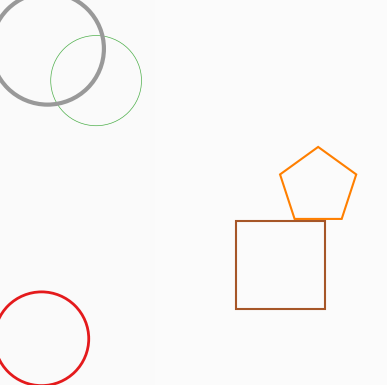[{"shape": "circle", "thickness": 2, "radius": 0.61, "center": [0.107, 0.12]}, {"shape": "circle", "thickness": 0.5, "radius": 0.59, "center": [0.248, 0.791]}, {"shape": "pentagon", "thickness": 1.5, "radius": 0.52, "center": [0.821, 0.515]}, {"shape": "square", "thickness": 1.5, "radius": 0.57, "center": [0.724, 0.312]}, {"shape": "circle", "thickness": 3, "radius": 0.73, "center": [0.123, 0.874]}]